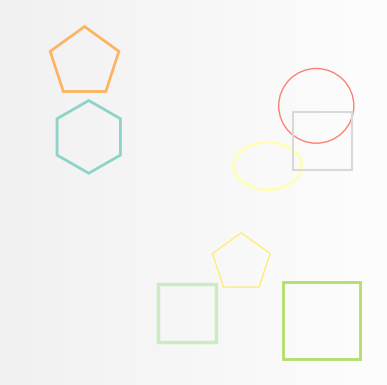[{"shape": "hexagon", "thickness": 2, "radius": 0.47, "center": [0.229, 0.644]}, {"shape": "oval", "thickness": 2, "radius": 0.44, "center": [0.691, 0.569]}, {"shape": "circle", "thickness": 1, "radius": 0.48, "center": [0.816, 0.725]}, {"shape": "pentagon", "thickness": 2, "radius": 0.47, "center": [0.218, 0.838]}, {"shape": "square", "thickness": 2, "radius": 0.5, "center": [0.83, 0.167]}, {"shape": "square", "thickness": 1.5, "radius": 0.38, "center": [0.832, 0.633]}, {"shape": "square", "thickness": 2.5, "radius": 0.38, "center": [0.483, 0.188]}, {"shape": "pentagon", "thickness": 1, "radius": 0.39, "center": [0.623, 0.317]}]